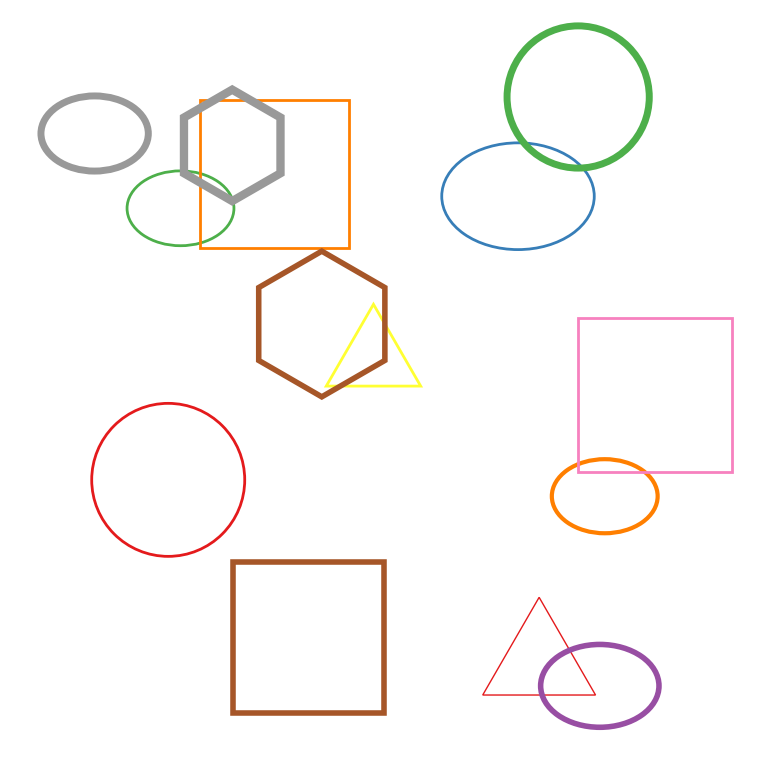[{"shape": "circle", "thickness": 1, "radius": 0.5, "center": [0.218, 0.377]}, {"shape": "triangle", "thickness": 0.5, "radius": 0.42, "center": [0.7, 0.14]}, {"shape": "oval", "thickness": 1, "radius": 0.5, "center": [0.673, 0.745]}, {"shape": "oval", "thickness": 1, "radius": 0.35, "center": [0.234, 0.729]}, {"shape": "circle", "thickness": 2.5, "radius": 0.46, "center": [0.751, 0.874]}, {"shape": "oval", "thickness": 2, "radius": 0.38, "center": [0.779, 0.109]}, {"shape": "oval", "thickness": 1.5, "radius": 0.34, "center": [0.785, 0.356]}, {"shape": "square", "thickness": 1, "radius": 0.48, "center": [0.356, 0.774]}, {"shape": "triangle", "thickness": 1, "radius": 0.35, "center": [0.485, 0.534]}, {"shape": "hexagon", "thickness": 2, "radius": 0.47, "center": [0.418, 0.579]}, {"shape": "square", "thickness": 2, "radius": 0.49, "center": [0.401, 0.172]}, {"shape": "square", "thickness": 1, "radius": 0.5, "center": [0.851, 0.487]}, {"shape": "oval", "thickness": 2.5, "radius": 0.35, "center": [0.123, 0.827]}, {"shape": "hexagon", "thickness": 3, "radius": 0.36, "center": [0.302, 0.811]}]